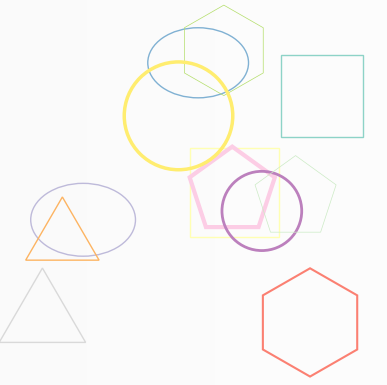[{"shape": "square", "thickness": 1, "radius": 0.53, "center": [0.83, 0.751]}, {"shape": "square", "thickness": 1, "radius": 0.58, "center": [0.606, 0.5]}, {"shape": "oval", "thickness": 1, "radius": 0.68, "center": [0.214, 0.429]}, {"shape": "hexagon", "thickness": 1.5, "radius": 0.7, "center": [0.8, 0.163]}, {"shape": "oval", "thickness": 1, "radius": 0.65, "center": [0.511, 0.837]}, {"shape": "triangle", "thickness": 1, "radius": 0.55, "center": [0.161, 0.379]}, {"shape": "hexagon", "thickness": 0.5, "radius": 0.59, "center": [0.578, 0.869]}, {"shape": "pentagon", "thickness": 3, "radius": 0.58, "center": [0.599, 0.504]}, {"shape": "triangle", "thickness": 1, "radius": 0.64, "center": [0.109, 0.175]}, {"shape": "circle", "thickness": 2, "radius": 0.51, "center": [0.676, 0.452]}, {"shape": "pentagon", "thickness": 0.5, "radius": 0.55, "center": [0.763, 0.486]}, {"shape": "circle", "thickness": 2.5, "radius": 0.7, "center": [0.461, 0.699]}]